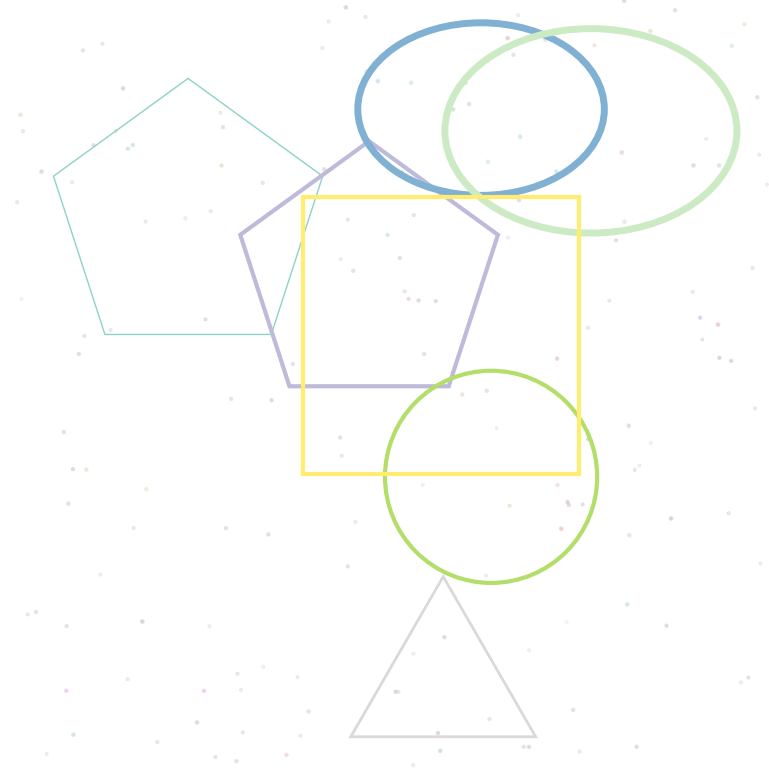[{"shape": "pentagon", "thickness": 0.5, "radius": 0.92, "center": [0.244, 0.714]}, {"shape": "pentagon", "thickness": 1.5, "radius": 0.88, "center": [0.479, 0.641]}, {"shape": "oval", "thickness": 2.5, "radius": 0.8, "center": [0.625, 0.858]}, {"shape": "circle", "thickness": 1.5, "radius": 0.69, "center": [0.638, 0.381]}, {"shape": "triangle", "thickness": 1, "radius": 0.69, "center": [0.576, 0.113]}, {"shape": "oval", "thickness": 2.5, "radius": 0.95, "center": [0.767, 0.83]}, {"shape": "square", "thickness": 1.5, "radius": 0.9, "center": [0.573, 0.564]}]